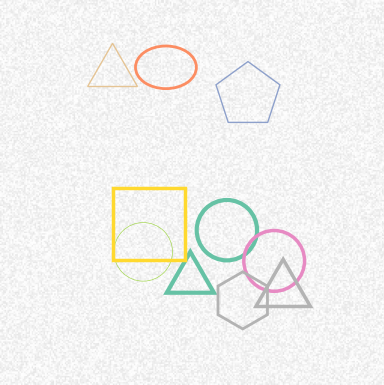[{"shape": "circle", "thickness": 3, "radius": 0.39, "center": [0.589, 0.402]}, {"shape": "triangle", "thickness": 3, "radius": 0.35, "center": [0.494, 0.275]}, {"shape": "oval", "thickness": 2, "radius": 0.4, "center": [0.431, 0.825]}, {"shape": "pentagon", "thickness": 1, "radius": 0.44, "center": [0.644, 0.753]}, {"shape": "circle", "thickness": 2.5, "radius": 0.39, "center": [0.712, 0.322]}, {"shape": "circle", "thickness": 0.5, "radius": 0.38, "center": [0.372, 0.346]}, {"shape": "square", "thickness": 2.5, "radius": 0.47, "center": [0.387, 0.419]}, {"shape": "triangle", "thickness": 1, "radius": 0.37, "center": [0.292, 0.813]}, {"shape": "triangle", "thickness": 2.5, "radius": 0.41, "center": [0.735, 0.245]}, {"shape": "hexagon", "thickness": 2, "radius": 0.37, "center": [0.63, 0.22]}]